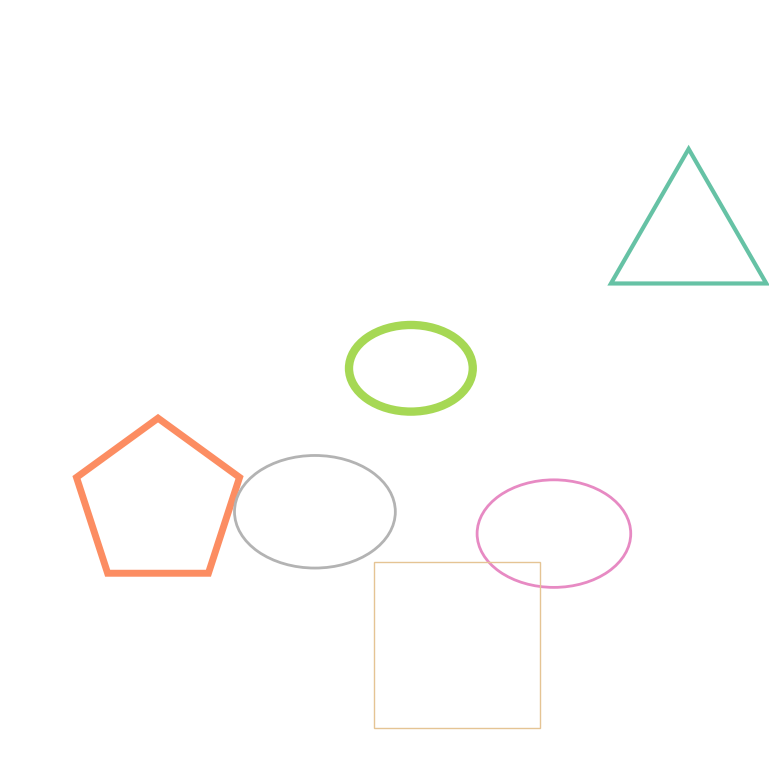[{"shape": "triangle", "thickness": 1.5, "radius": 0.58, "center": [0.894, 0.69]}, {"shape": "pentagon", "thickness": 2.5, "radius": 0.56, "center": [0.205, 0.346]}, {"shape": "oval", "thickness": 1, "radius": 0.5, "center": [0.719, 0.307]}, {"shape": "oval", "thickness": 3, "radius": 0.4, "center": [0.534, 0.522]}, {"shape": "square", "thickness": 0.5, "radius": 0.54, "center": [0.594, 0.162]}, {"shape": "oval", "thickness": 1, "radius": 0.52, "center": [0.409, 0.335]}]